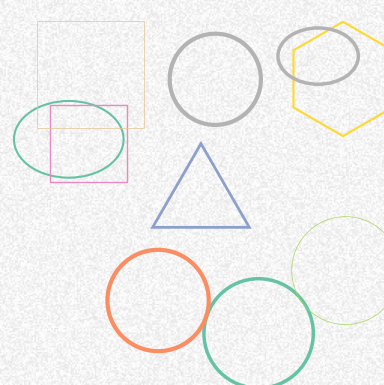[{"shape": "circle", "thickness": 2.5, "radius": 0.71, "center": [0.672, 0.134]}, {"shape": "oval", "thickness": 1.5, "radius": 0.71, "center": [0.179, 0.638]}, {"shape": "circle", "thickness": 3, "radius": 0.66, "center": [0.411, 0.22]}, {"shape": "triangle", "thickness": 2, "radius": 0.72, "center": [0.522, 0.482]}, {"shape": "square", "thickness": 1, "radius": 0.5, "center": [0.23, 0.628]}, {"shape": "circle", "thickness": 0.5, "radius": 0.7, "center": [0.898, 0.297]}, {"shape": "hexagon", "thickness": 1.5, "radius": 0.74, "center": [0.891, 0.795]}, {"shape": "square", "thickness": 0.5, "radius": 0.69, "center": [0.234, 0.807]}, {"shape": "circle", "thickness": 3, "radius": 0.59, "center": [0.559, 0.794]}, {"shape": "oval", "thickness": 2.5, "radius": 0.52, "center": [0.826, 0.854]}]